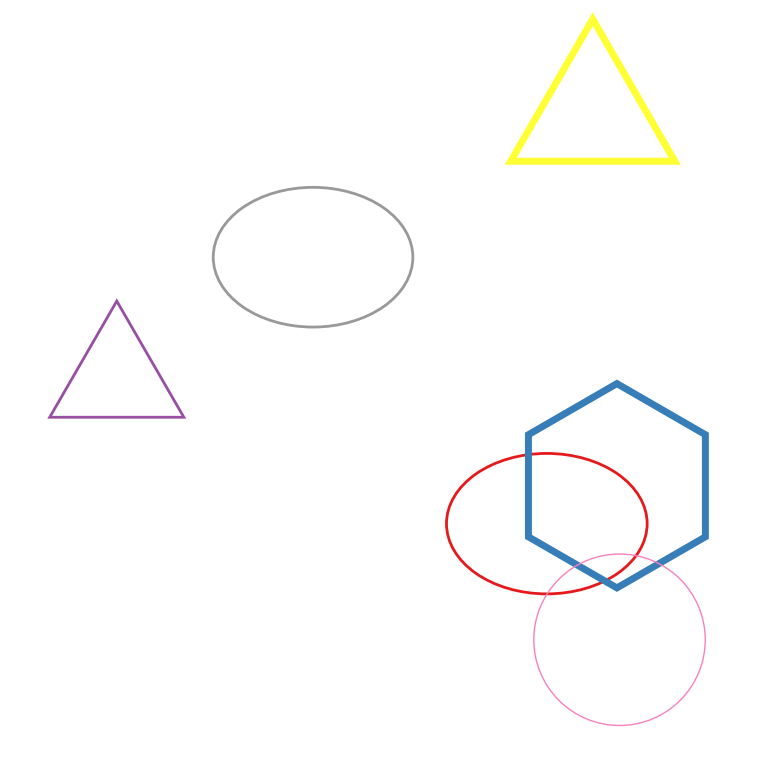[{"shape": "oval", "thickness": 1, "radius": 0.65, "center": [0.71, 0.32]}, {"shape": "hexagon", "thickness": 2.5, "radius": 0.66, "center": [0.801, 0.369]}, {"shape": "triangle", "thickness": 1, "radius": 0.5, "center": [0.152, 0.508]}, {"shape": "triangle", "thickness": 2.5, "radius": 0.61, "center": [0.77, 0.852]}, {"shape": "circle", "thickness": 0.5, "radius": 0.56, "center": [0.805, 0.169]}, {"shape": "oval", "thickness": 1, "radius": 0.65, "center": [0.407, 0.666]}]